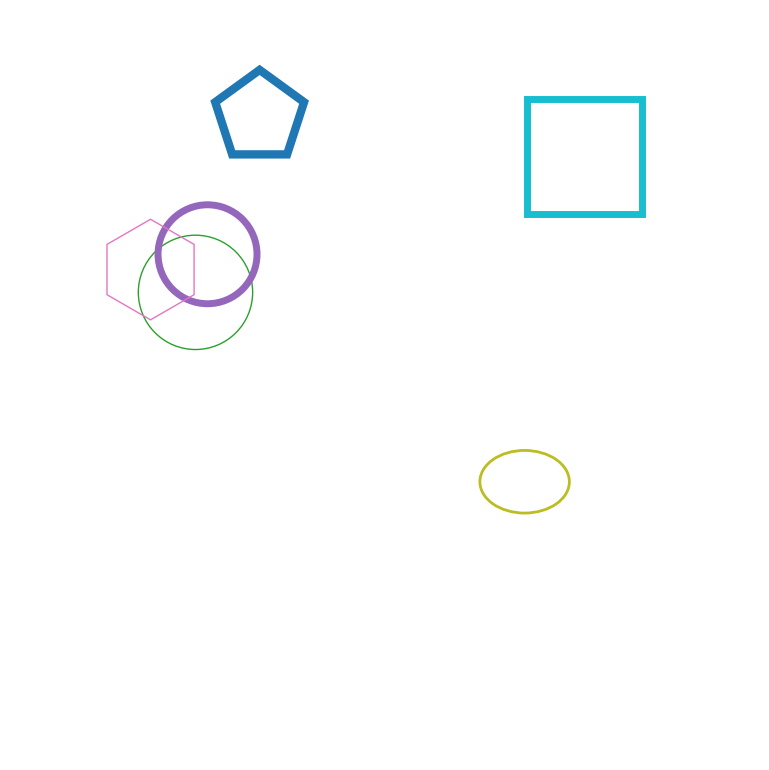[{"shape": "pentagon", "thickness": 3, "radius": 0.3, "center": [0.337, 0.849]}, {"shape": "circle", "thickness": 0.5, "radius": 0.37, "center": [0.254, 0.62]}, {"shape": "circle", "thickness": 2.5, "radius": 0.32, "center": [0.27, 0.67]}, {"shape": "hexagon", "thickness": 0.5, "radius": 0.33, "center": [0.196, 0.65]}, {"shape": "oval", "thickness": 1, "radius": 0.29, "center": [0.681, 0.374]}, {"shape": "square", "thickness": 2.5, "radius": 0.37, "center": [0.759, 0.797]}]